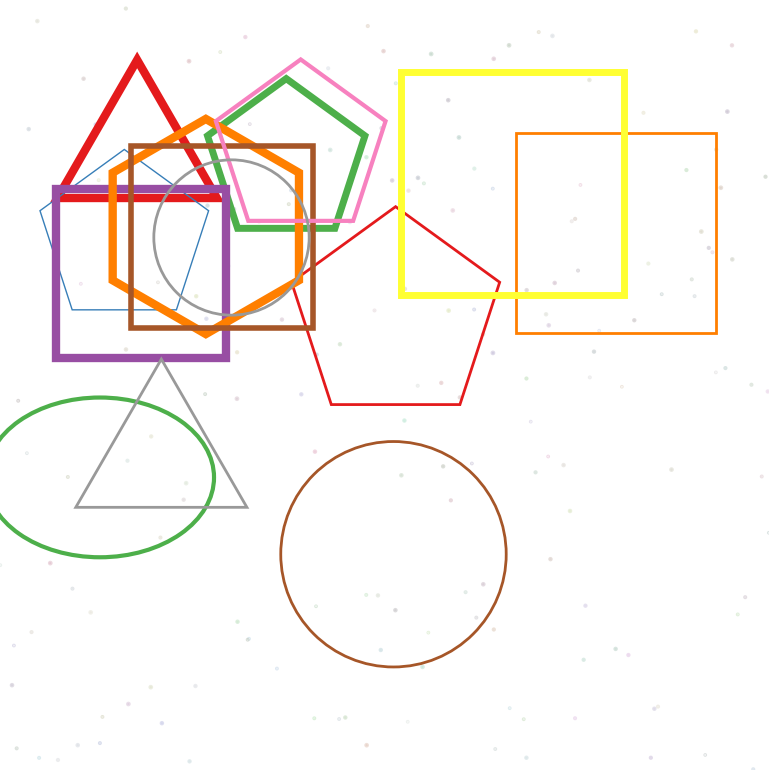[{"shape": "pentagon", "thickness": 1, "radius": 0.71, "center": [0.514, 0.59]}, {"shape": "triangle", "thickness": 3, "radius": 0.6, "center": [0.178, 0.803]}, {"shape": "pentagon", "thickness": 0.5, "radius": 0.58, "center": [0.161, 0.691]}, {"shape": "pentagon", "thickness": 2.5, "radius": 0.54, "center": [0.372, 0.79]}, {"shape": "oval", "thickness": 1.5, "radius": 0.74, "center": [0.13, 0.38]}, {"shape": "square", "thickness": 3, "radius": 0.55, "center": [0.183, 0.645]}, {"shape": "square", "thickness": 1, "radius": 0.65, "center": [0.8, 0.697]}, {"shape": "hexagon", "thickness": 3, "radius": 0.7, "center": [0.267, 0.706]}, {"shape": "square", "thickness": 2.5, "radius": 0.72, "center": [0.666, 0.761]}, {"shape": "square", "thickness": 2, "radius": 0.59, "center": [0.289, 0.692]}, {"shape": "circle", "thickness": 1, "radius": 0.73, "center": [0.511, 0.28]}, {"shape": "pentagon", "thickness": 1.5, "radius": 0.58, "center": [0.391, 0.807]}, {"shape": "circle", "thickness": 1, "radius": 0.5, "center": [0.301, 0.692]}, {"shape": "triangle", "thickness": 1, "radius": 0.64, "center": [0.21, 0.405]}]